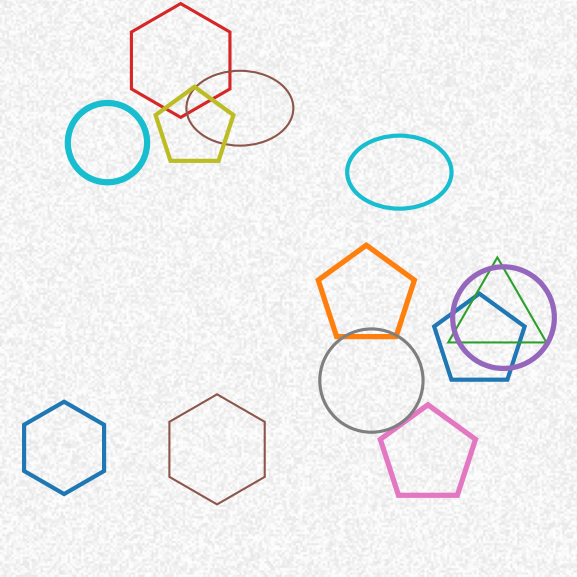[{"shape": "pentagon", "thickness": 2, "radius": 0.41, "center": [0.83, 0.408]}, {"shape": "hexagon", "thickness": 2, "radius": 0.4, "center": [0.111, 0.224]}, {"shape": "pentagon", "thickness": 2.5, "radius": 0.44, "center": [0.634, 0.487]}, {"shape": "triangle", "thickness": 1, "radius": 0.49, "center": [0.861, 0.455]}, {"shape": "hexagon", "thickness": 1.5, "radius": 0.49, "center": [0.313, 0.894]}, {"shape": "circle", "thickness": 2.5, "radius": 0.44, "center": [0.872, 0.449]}, {"shape": "hexagon", "thickness": 1, "radius": 0.48, "center": [0.376, 0.221]}, {"shape": "oval", "thickness": 1, "radius": 0.46, "center": [0.415, 0.812]}, {"shape": "pentagon", "thickness": 2.5, "radius": 0.43, "center": [0.741, 0.212]}, {"shape": "circle", "thickness": 1.5, "radius": 0.45, "center": [0.643, 0.34]}, {"shape": "pentagon", "thickness": 2, "radius": 0.35, "center": [0.337, 0.778]}, {"shape": "oval", "thickness": 2, "radius": 0.45, "center": [0.692, 0.701]}, {"shape": "circle", "thickness": 3, "radius": 0.34, "center": [0.186, 0.752]}]